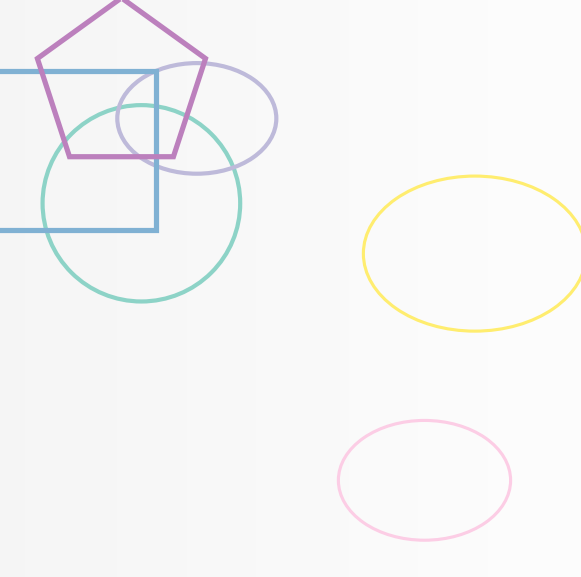[{"shape": "circle", "thickness": 2, "radius": 0.85, "center": [0.243, 0.647]}, {"shape": "oval", "thickness": 2, "radius": 0.68, "center": [0.339, 0.794]}, {"shape": "square", "thickness": 2.5, "radius": 0.69, "center": [0.132, 0.739]}, {"shape": "oval", "thickness": 1.5, "radius": 0.74, "center": [0.73, 0.167]}, {"shape": "pentagon", "thickness": 2.5, "radius": 0.76, "center": [0.209, 0.851]}, {"shape": "oval", "thickness": 1.5, "radius": 0.96, "center": [0.817, 0.56]}]